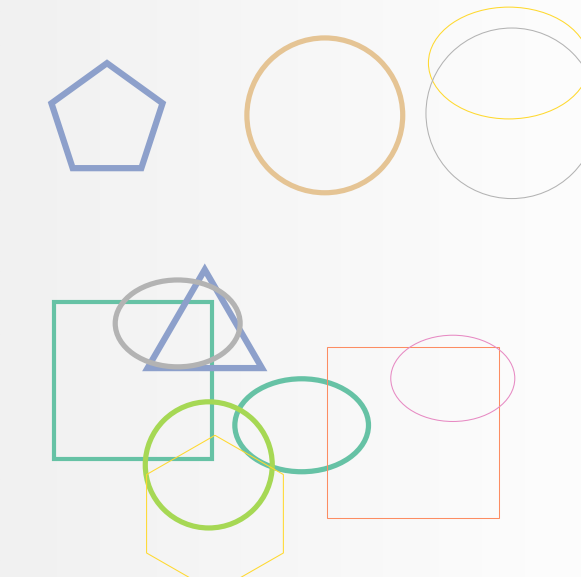[{"shape": "oval", "thickness": 2.5, "radius": 0.57, "center": [0.519, 0.263]}, {"shape": "square", "thickness": 2, "radius": 0.68, "center": [0.229, 0.341]}, {"shape": "square", "thickness": 0.5, "radius": 0.74, "center": [0.71, 0.25]}, {"shape": "triangle", "thickness": 3, "radius": 0.57, "center": [0.352, 0.419]}, {"shape": "pentagon", "thickness": 3, "radius": 0.5, "center": [0.184, 0.789]}, {"shape": "oval", "thickness": 0.5, "radius": 0.53, "center": [0.779, 0.344]}, {"shape": "circle", "thickness": 2.5, "radius": 0.55, "center": [0.359, 0.194]}, {"shape": "oval", "thickness": 0.5, "radius": 0.69, "center": [0.875, 0.89]}, {"shape": "hexagon", "thickness": 0.5, "radius": 0.68, "center": [0.37, 0.109]}, {"shape": "circle", "thickness": 2.5, "radius": 0.67, "center": [0.559, 0.799]}, {"shape": "oval", "thickness": 2.5, "radius": 0.54, "center": [0.306, 0.439]}, {"shape": "circle", "thickness": 0.5, "radius": 0.74, "center": [0.88, 0.803]}]